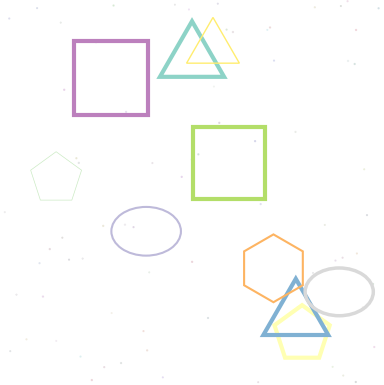[{"shape": "triangle", "thickness": 3, "radius": 0.48, "center": [0.499, 0.849]}, {"shape": "pentagon", "thickness": 3, "radius": 0.38, "center": [0.785, 0.132]}, {"shape": "oval", "thickness": 1.5, "radius": 0.45, "center": [0.38, 0.399]}, {"shape": "triangle", "thickness": 3, "radius": 0.49, "center": [0.768, 0.179]}, {"shape": "hexagon", "thickness": 1.5, "radius": 0.44, "center": [0.71, 0.303]}, {"shape": "square", "thickness": 3, "radius": 0.46, "center": [0.595, 0.577]}, {"shape": "oval", "thickness": 2.5, "radius": 0.44, "center": [0.881, 0.242]}, {"shape": "square", "thickness": 3, "radius": 0.48, "center": [0.288, 0.797]}, {"shape": "pentagon", "thickness": 0.5, "radius": 0.35, "center": [0.146, 0.536]}, {"shape": "triangle", "thickness": 1, "radius": 0.4, "center": [0.553, 0.876]}]